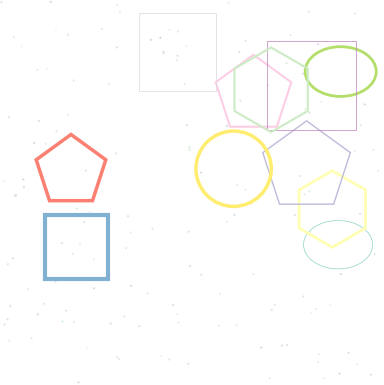[{"shape": "oval", "thickness": 0.5, "radius": 0.45, "center": [0.878, 0.364]}, {"shape": "hexagon", "thickness": 2, "radius": 0.5, "center": [0.863, 0.457]}, {"shape": "pentagon", "thickness": 1, "radius": 0.6, "center": [0.796, 0.566]}, {"shape": "pentagon", "thickness": 2.5, "radius": 0.48, "center": [0.184, 0.556]}, {"shape": "square", "thickness": 3, "radius": 0.41, "center": [0.198, 0.359]}, {"shape": "oval", "thickness": 2, "radius": 0.46, "center": [0.885, 0.814]}, {"shape": "pentagon", "thickness": 1.5, "radius": 0.52, "center": [0.658, 0.754]}, {"shape": "square", "thickness": 0.5, "radius": 0.5, "center": [0.461, 0.865]}, {"shape": "square", "thickness": 0.5, "radius": 0.58, "center": [0.808, 0.778]}, {"shape": "hexagon", "thickness": 1.5, "radius": 0.55, "center": [0.704, 0.767]}, {"shape": "circle", "thickness": 2.5, "radius": 0.49, "center": [0.607, 0.562]}]